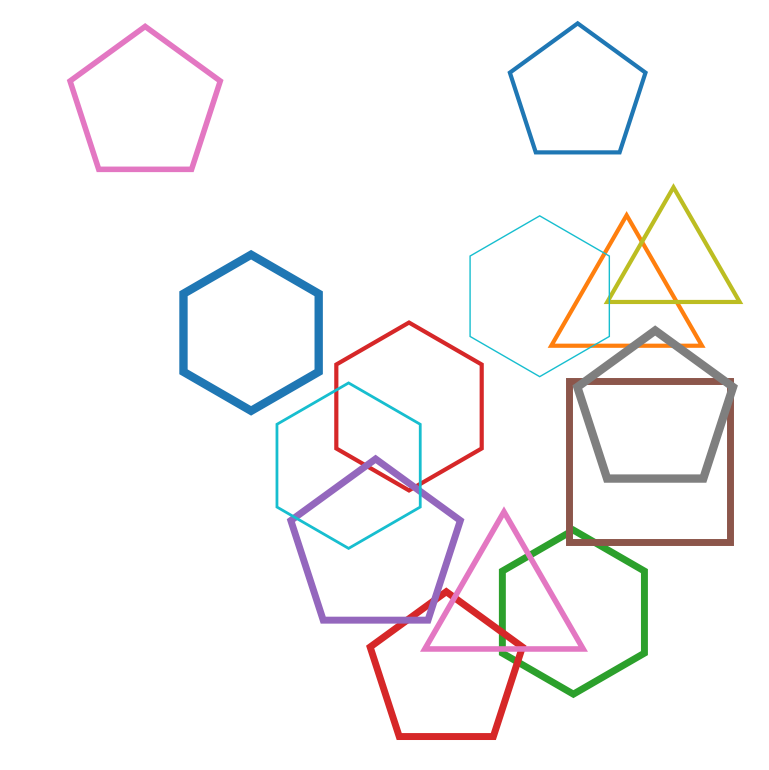[{"shape": "pentagon", "thickness": 1.5, "radius": 0.46, "center": [0.75, 0.877]}, {"shape": "hexagon", "thickness": 3, "radius": 0.51, "center": [0.326, 0.568]}, {"shape": "triangle", "thickness": 1.5, "radius": 0.56, "center": [0.814, 0.607]}, {"shape": "hexagon", "thickness": 2.5, "radius": 0.53, "center": [0.745, 0.205]}, {"shape": "pentagon", "thickness": 2.5, "radius": 0.52, "center": [0.58, 0.128]}, {"shape": "hexagon", "thickness": 1.5, "radius": 0.55, "center": [0.531, 0.472]}, {"shape": "pentagon", "thickness": 2.5, "radius": 0.58, "center": [0.488, 0.288]}, {"shape": "square", "thickness": 2.5, "radius": 0.52, "center": [0.843, 0.4]}, {"shape": "triangle", "thickness": 2, "radius": 0.59, "center": [0.655, 0.217]}, {"shape": "pentagon", "thickness": 2, "radius": 0.51, "center": [0.189, 0.863]}, {"shape": "pentagon", "thickness": 3, "radius": 0.53, "center": [0.851, 0.464]}, {"shape": "triangle", "thickness": 1.5, "radius": 0.5, "center": [0.875, 0.657]}, {"shape": "hexagon", "thickness": 0.5, "radius": 0.52, "center": [0.701, 0.615]}, {"shape": "hexagon", "thickness": 1, "radius": 0.54, "center": [0.453, 0.395]}]